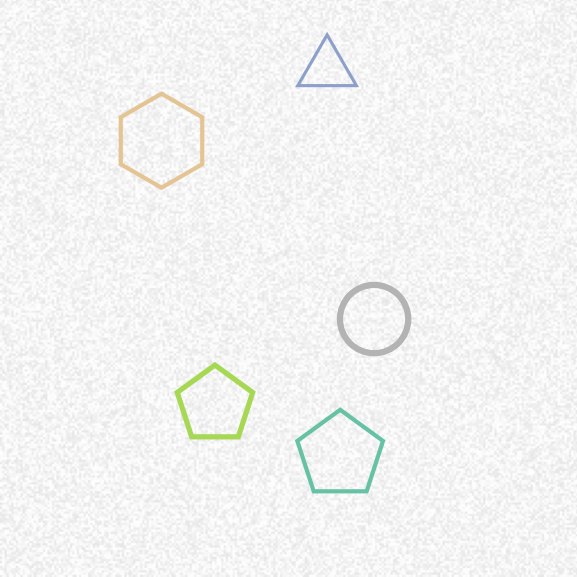[{"shape": "pentagon", "thickness": 2, "radius": 0.39, "center": [0.589, 0.212]}, {"shape": "triangle", "thickness": 1.5, "radius": 0.29, "center": [0.566, 0.88]}, {"shape": "pentagon", "thickness": 2.5, "radius": 0.34, "center": [0.372, 0.298]}, {"shape": "hexagon", "thickness": 2, "radius": 0.41, "center": [0.28, 0.755]}, {"shape": "circle", "thickness": 3, "radius": 0.3, "center": [0.648, 0.447]}]